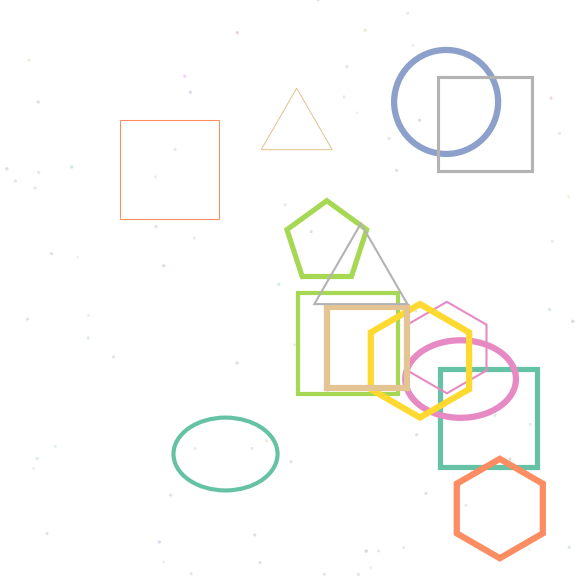[{"shape": "oval", "thickness": 2, "radius": 0.45, "center": [0.391, 0.213]}, {"shape": "square", "thickness": 2.5, "radius": 0.42, "center": [0.846, 0.275]}, {"shape": "square", "thickness": 0.5, "radius": 0.43, "center": [0.293, 0.706]}, {"shape": "hexagon", "thickness": 3, "radius": 0.43, "center": [0.865, 0.119]}, {"shape": "circle", "thickness": 3, "radius": 0.45, "center": [0.773, 0.823]}, {"shape": "hexagon", "thickness": 1, "radius": 0.4, "center": [0.774, 0.397]}, {"shape": "oval", "thickness": 3, "radius": 0.48, "center": [0.798, 0.343]}, {"shape": "square", "thickness": 2, "radius": 0.44, "center": [0.603, 0.404]}, {"shape": "pentagon", "thickness": 2.5, "radius": 0.36, "center": [0.566, 0.579]}, {"shape": "hexagon", "thickness": 3, "radius": 0.49, "center": [0.727, 0.374]}, {"shape": "triangle", "thickness": 0.5, "radius": 0.35, "center": [0.514, 0.775]}, {"shape": "square", "thickness": 3, "radius": 0.35, "center": [0.636, 0.397]}, {"shape": "triangle", "thickness": 1, "radius": 0.47, "center": [0.625, 0.519]}, {"shape": "square", "thickness": 1.5, "radius": 0.41, "center": [0.84, 0.784]}]